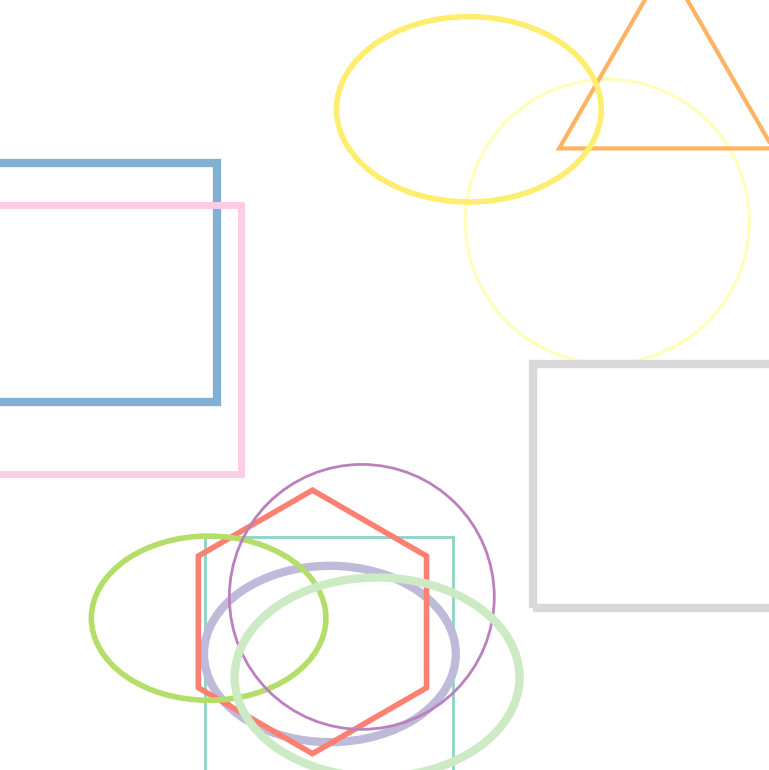[{"shape": "square", "thickness": 1, "radius": 0.8, "center": [0.427, 0.142]}, {"shape": "circle", "thickness": 1, "radius": 0.92, "center": [0.789, 0.713]}, {"shape": "oval", "thickness": 3, "radius": 0.82, "center": [0.428, 0.151]}, {"shape": "hexagon", "thickness": 2, "radius": 0.86, "center": [0.406, 0.192]}, {"shape": "square", "thickness": 3, "radius": 0.78, "center": [0.126, 0.634]}, {"shape": "triangle", "thickness": 1.5, "radius": 0.8, "center": [0.865, 0.887]}, {"shape": "oval", "thickness": 2, "radius": 0.76, "center": [0.271, 0.197]}, {"shape": "square", "thickness": 2.5, "radius": 0.87, "center": [0.139, 0.559]}, {"shape": "square", "thickness": 3, "radius": 0.79, "center": [0.851, 0.368]}, {"shape": "circle", "thickness": 1, "radius": 0.86, "center": [0.47, 0.225]}, {"shape": "oval", "thickness": 3, "radius": 0.93, "center": [0.49, 0.12]}, {"shape": "oval", "thickness": 2, "radius": 0.86, "center": [0.609, 0.858]}]